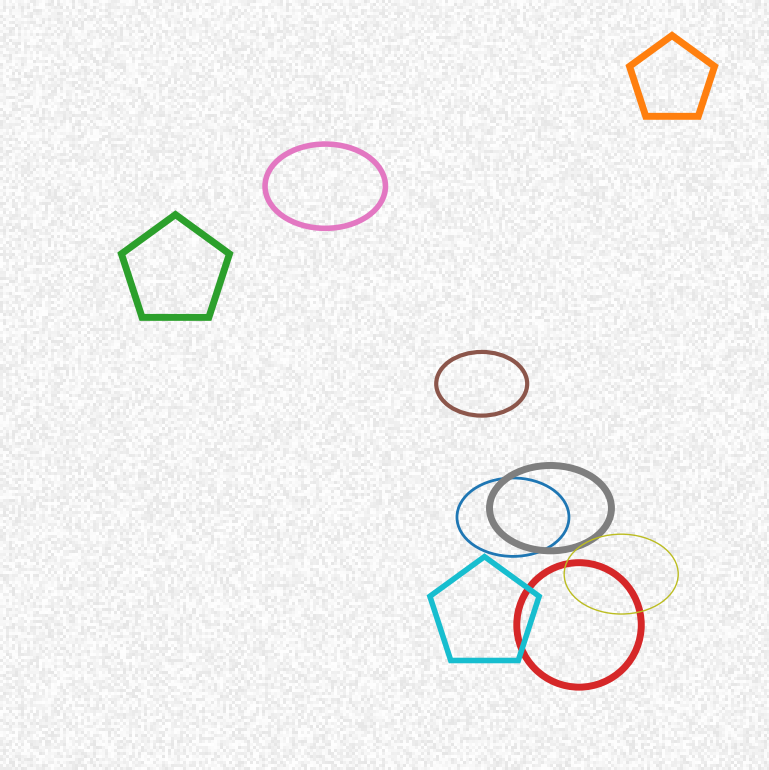[{"shape": "oval", "thickness": 1, "radius": 0.36, "center": [0.666, 0.328]}, {"shape": "pentagon", "thickness": 2.5, "radius": 0.29, "center": [0.873, 0.896]}, {"shape": "pentagon", "thickness": 2.5, "radius": 0.37, "center": [0.228, 0.648]}, {"shape": "circle", "thickness": 2.5, "radius": 0.4, "center": [0.752, 0.188]}, {"shape": "oval", "thickness": 1.5, "radius": 0.3, "center": [0.626, 0.502]}, {"shape": "oval", "thickness": 2, "radius": 0.39, "center": [0.422, 0.758]}, {"shape": "oval", "thickness": 2.5, "radius": 0.4, "center": [0.715, 0.34]}, {"shape": "oval", "thickness": 0.5, "radius": 0.37, "center": [0.807, 0.254]}, {"shape": "pentagon", "thickness": 2, "radius": 0.37, "center": [0.629, 0.203]}]